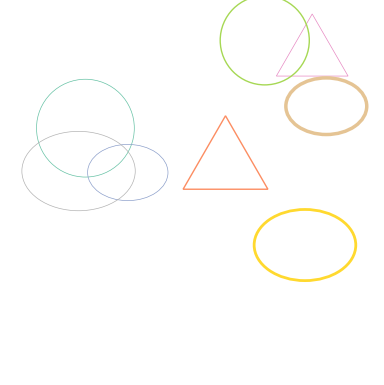[{"shape": "circle", "thickness": 0.5, "radius": 0.64, "center": [0.222, 0.667]}, {"shape": "triangle", "thickness": 1, "radius": 0.64, "center": [0.586, 0.572]}, {"shape": "oval", "thickness": 0.5, "radius": 0.52, "center": [0.332, 0.552]}, {"shape": "triangle", "thickness": 0.5, "radius": 0.54, "center": [0.811, 0.856]}, {"shape": "circle", "thickness": 1, "radius": 0.58, "center": [0.688, 0.895]}, {"shape": "oval", "thickness": 2, "radius": 0.66, "center": [0.792, 0.364]}, {"shape": "oval", "thickness": 2.5, "radius": 0.53, "center": [0.848, 0.724]}, {"shape": "oval", "thickness": 0.5, "radius": 0.74, "center": [0.204, 0.556]}]